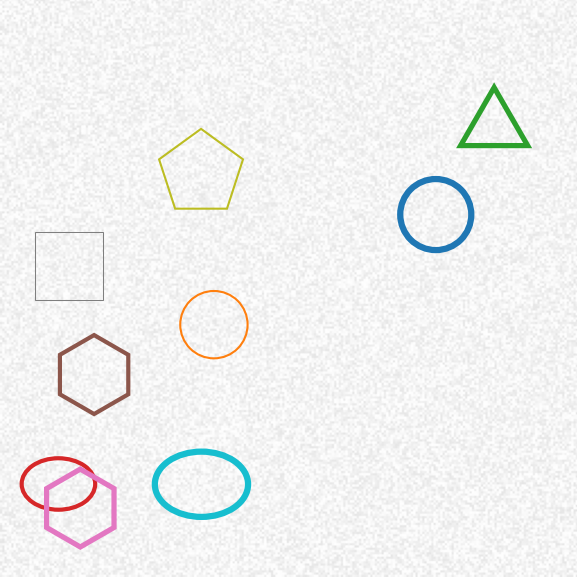[{"shape": "circle", "thickness": 3, "radius": 0.31, "center": [0.755, 0.628]}, {"shape": "circle", "thickness": 1, "radius": 0.29, "center": [0.37, 0.437]}, {"shape": "triangle", "thickness": 2.5, "radius": 0.34, "center": [0.856, 0.781]}, {"shape": "oval", "thickness": 2, "radius": 0.32, "center": [0.101, 0.161]}, {"shape": "hexagon", "thickness": 2, "radius": 0.34, "center": [0.163, 0.351]}, {"shape": "hexagon", "thickness": 2.5, "radius": 0.34, "center": [0.139, 0.119]}, {"shape": "square", "thickness": 0.5, "radius": 0.29, "center": [0.119, 0.538]}, {"shape": "pentagon", "thickness": 1, "radius": 0.38, "center": [0.348, 0.7]}, {"shape": "oval", "thickness": 3, "radius": 0.4, "center": [0.349, 0.161]}]